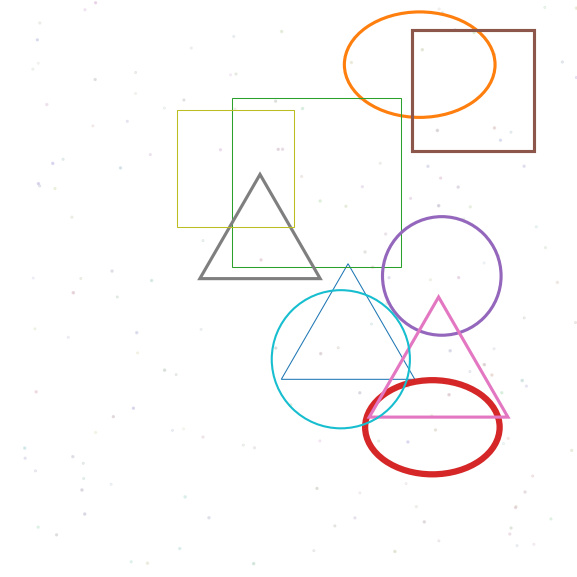[{"shape": "triangle", "thickness": 0.5, "radius": 0.67, "center": [0.603, 0.409]}, {"shape": "oval", "thickness": 1.5, "radius": 0.65, "center": [0.727, 0.887]}, {"shape": "square", "thickness": 0.5, "radius": 0.73, "center": [0.548, 0.683]}, {"shape": "oval", "thickness": 3, "radius": 0.58, "center": [0.749, 0.259]}, {"shape": "circle", "thickness": 1.5, "radius": 0.51, "center": [0.765, 0.521]}, {"shape": "square", "thickness": 1.5, "radius": 0.53, "center": [0.819, 0.843]}, {"shape": "triangle", "thickness": 1.5, "radius": 0.69, "center": [0.759, 0.346]}, {"shape": "triangle", "thickness": 1.5, "radius": 0.6, "center": [0.45, 0.577]}, {"shape": "square", "thickness": 0.5, "radius": 0.5, "center": [0.408, 0.708]}, {"shape": "circle", "thickness": 1, "radius": 0.6, "center": [0.59, 0.377]}]